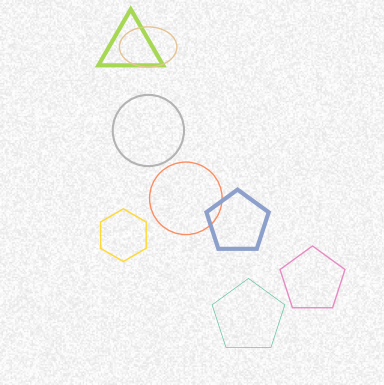[{"shape": "pentagon", "thickness": 0.5, "radius": 0.5, "center": [0.645, 0.178]}, {"shape": "circle", "thickness": 1, "radius": 0.47, "center": [0.483, 0.485]}, {"shape": "pentagon", "thickness": 3, "radius": 0.42, "center": [0.617, 0.422]}, {"shape": "pentagon", "thickness": 1, "radius": 0.44, "center": [0.812, 0.272]}, {"shape": "triangle", "thickness": 3, "radius": 0.49, "center": [0.34, 0.879]}, {"shape": "hexagon", "thickness": 1, "radius": 0.34, "center": [0.32, 0.389]}, {"shape": "oval", "thickness": 1, "radius": 0.37, "center": [0.385, 0.878]}, {"shape": "circle", "thickness": 1.5, "radius": 0.46, "center": [0.385, 0.661]}]